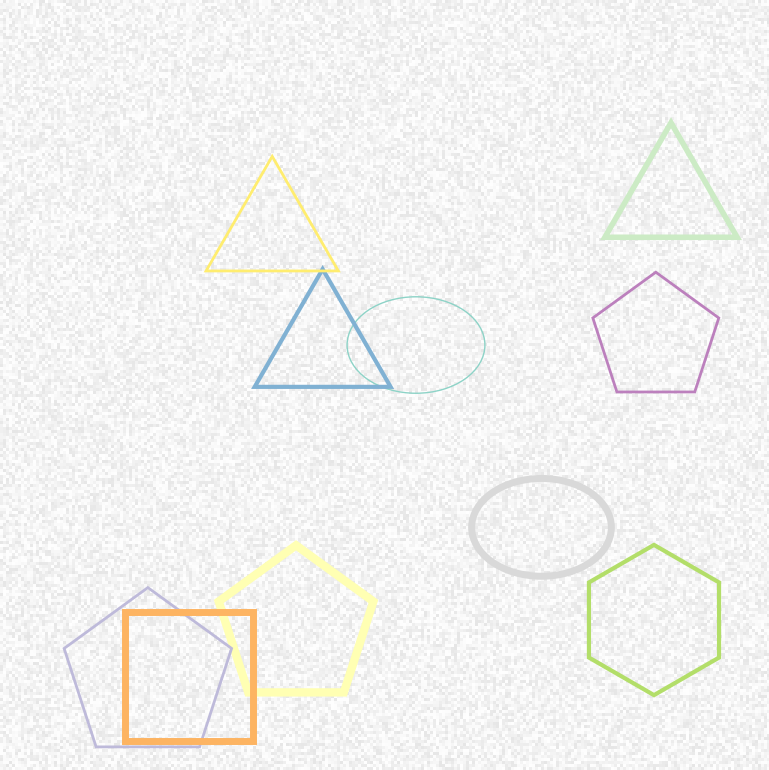[{"shape": "oval", "thickness": 0.5, "radius": 0.45, "center": [0.54, 0.552]}, {"shape": "pentagon", "thickness": 3, "radius": 0.53, "center": [0.384, 0.186]}, {"shape": "pentagon", "thickness": 1, "radius": 0.57, "center": [0.192, 0.123]}, {"shape": "triangle", "thickness": 1.5, "radius": 0.51, "center": [0.419, 0.549]}, {"shape": "square", "thickness": 2.5, "radius": 0.42, "center": [0.246, 0.121]}, {"shape": "hexagon", "thickness": 1.5, "radius": 0.49, "center": [0.849, 0.195]}, {"shape": "oval", "thickness": 2.5, "radius": 0.45, "center": [0.703, 0.315]}, {"shape": "pentagon", "thickness": 1, "radius": 0.43, "center": [0.852, 0.561]}, {"shape": "triangle", "thickness": 2, "radius": 0.5, "center": [0.871, 0.741]}, {"shape": "triangle", "thickness": 1, "radius": 0.5, "center": [0.354, 0.698]}]